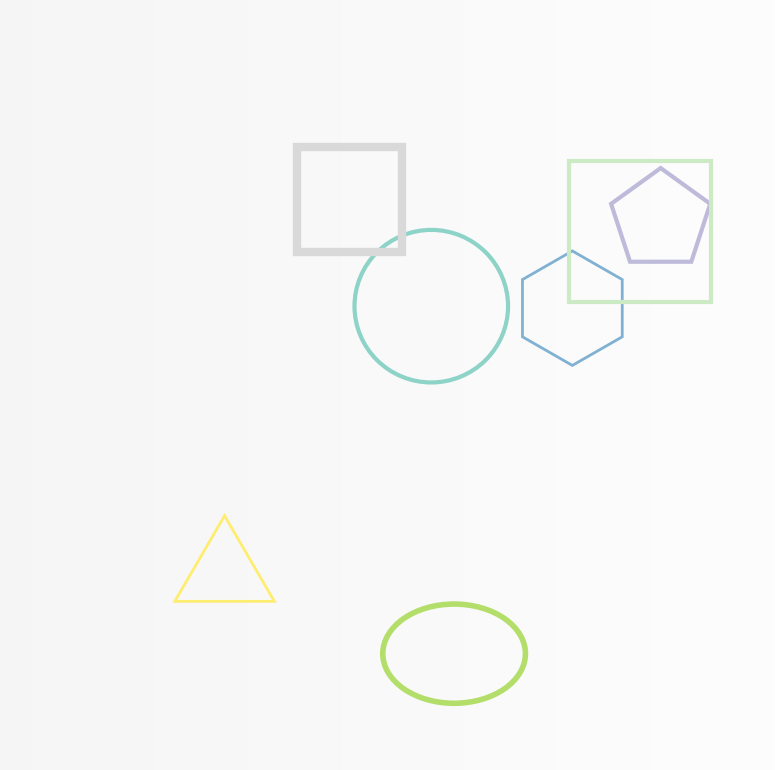[{"shape": "circle", "thickness": 1.5, "radius": 0.5, "center": [0.556, 0.602]}, {"shape": "pentagon", "thickness": 1.5, "radius": 0.34, "center": [0.852, 0.714]}, {"shape": "hexagon", "thickness": 1, "radius": 0.37, "center": [0.739, 0.6]}, {"shape": "oval", "thickness": 2, "radius": 0.46, "center": [0.586, 0.151]}, {"shape": "square", "thickness": 3, "radius": 0.34, "center": [0.451, 0.74]}, {"shape": "square", "thickness": 1.5, "radius": 0.46, "center": [0.825, 0.699]}, {"shape": "triangle", "thickness": 1, "radius": 0.37, "center": [0.29, 0.256]}]